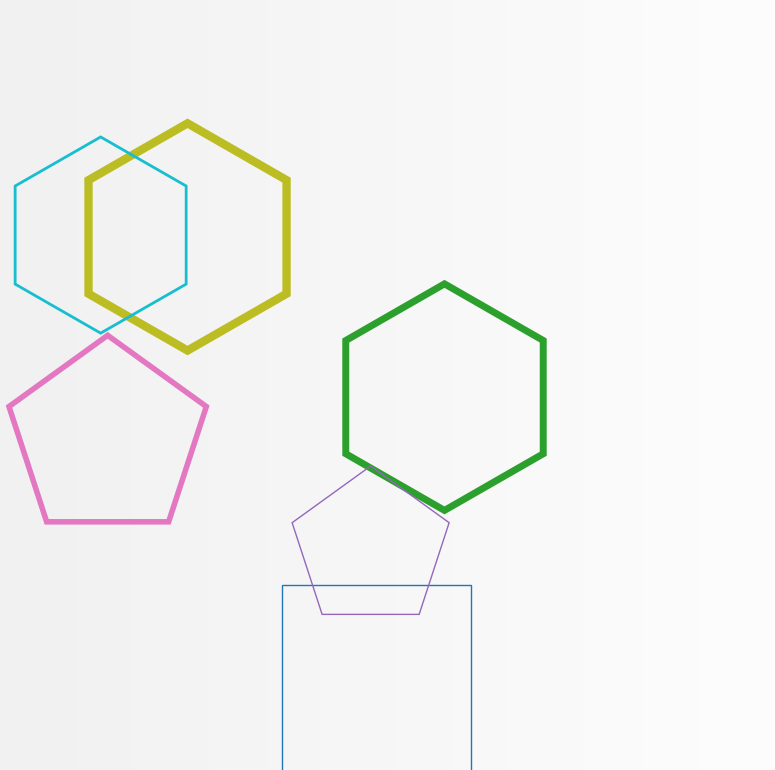[{"shape": "square", "thickness": 0.5, "radius": 0.61, "center": [0.486, 0.118]}, {"shape": "hexagon", "thickness": 2.5, "radius": 0.74, "center": [0.574, 0.484]}, {"shape": "pentagon", "thickness": 0.5, "radius": 0.53, "center": [0.478, 0.288]}, {"shape": "pentagon", "thickness": 2, "radius": 0.67, "center": [0.139, 0.431]}, {"shape": "hexagon", "thickness": 3, "radius": 0.74, "center": [0.242, 0.692]}, {"shape": "hexagon", "thickness": 1, "radius": 0.64, "center": [0.13, 0.695]}]